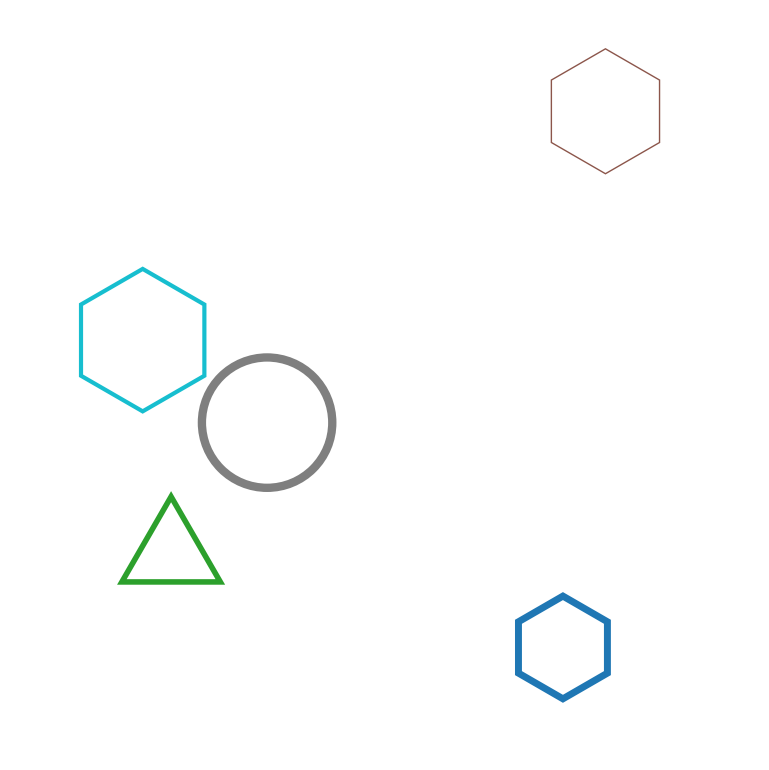[{"shape": "hexagon", "thickness": 2.5, "radius": 0.33, "center": [0.731, 0.159]}, {"shape": "triangle", "thickness": 2, "radius": 0.37, "center": [0.222, 0.281]}, {"shape": "hexagon", "thickness": 0.5, "radius": 0.41, "center": [0.786, 0.855]}, {"shape": "circle", "thickness": 3, "radius": 0.42, "center": [0.347, 0.451]}, {"shape": "hexagon", "thickness": 1.5, "radius": 0.46, "center": [0.185, 0.558]}]